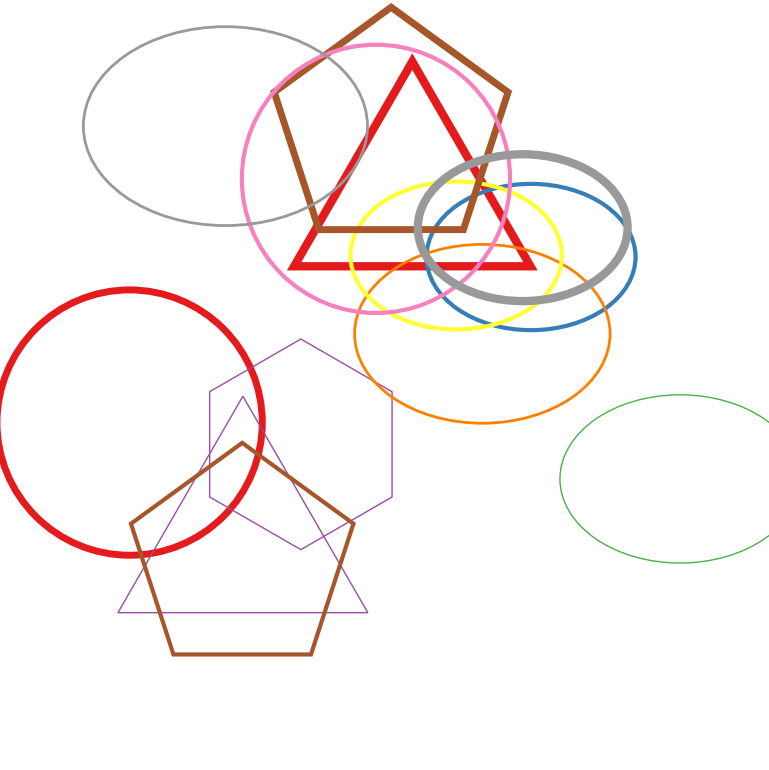[{"shape": "triangle", "thickness": 3, "radius": 0.89, "center": [0.535, 0.743]}, {"shape": "circle", "thickness": 2.5, "radius": 0.86, "center": [0.168, 0.451]}, {"shape": "oval", "thickness": 1.5, "radius": 0.68, "center": [0.69, 0.666]}, {"shape": "oval", "thickness": 0.5, "radius": 0.78, "center": [0.883, 0.378]}, {"shape": "triangle", "thickness": 0.5, "radius": 0.94, "center": [0.315, 0.298]}, {"shape": "hexagon", "thickness": 0.5, "radius": 0.68, "center": [0.391, 0.423]}, {"shape": "oval", "thickness": 1, "radius": 0.83, "center": [0.626, 0.566]}, {"shape": "oval", "thickness": 1.5, "radius": 0.69, "center": [0.592, 0.668]}, {"shape": "pentagon", "thickness": 2.5, "radius": 0.8, "center": [0.508, 0.831]}, {"shape": "pentagon", "thickness": 1.5, "radius": 0.76, "center": [0.315, 0.273]}, {"shape": "circle", "thickness": 1.5, "radius": 0.87, "center": [0.488, 0.768]}, {"shape": "oval", "thickness": 3, "radius": 0.68, "center": [0.679, 0.704]}, {"shape": "oval", "thickness": 1, "radius": 0.92, "center": [0.293, 0.836]}]